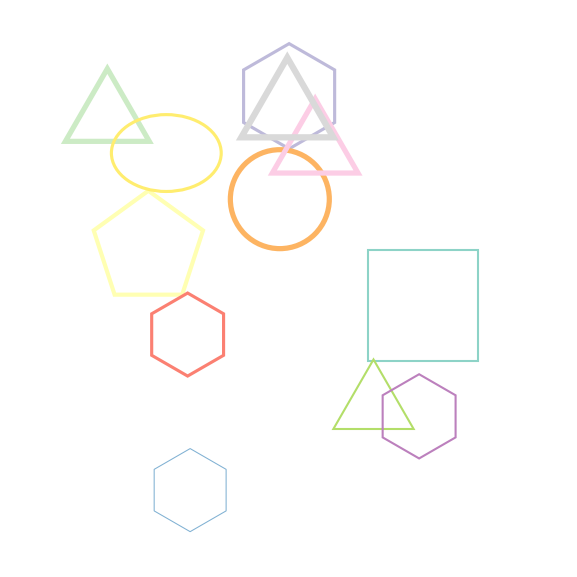[{"shape": "square", "thickness": 1, "radius": 0.48, "center": [0.732, 0.47]}, {"shape": "pentagon", "thickness": 2, "radius": 0.5, "center": [0.257, 0.569]}, {"shape": "hexagon", "thickness": 1.5, "radius": 0.46, "center": [0.501, 0.833]}, {"shape": "hexagon", "thickness": 1.5, "radius": 0.36, "center": [0.325, 0.42]}, {"shape": "hexagon", "thickness": 0.5, "radius": 0.36, "center": [0.329, 0.15]}, {"shape": "circle", "thickness": 2.5, "radius": 0.43, "center": [0.485, 0.654]}, {"shape": "triangle", "thickness": 1, "radius": 0.4, "center": [0.647, 0.296]}, {"shape": "triangle", "thickness": 2.5, "radius": 0.43, "center": [0.546, 0.742]}, {"shape": "triangle", "thickness": 3, "radius": 0.46, "center": [0.497, 0.807]}, {"shape": "hexagon", "thickness": 1, "radius": 0.36, "center": [0.726, 0.278]}, {"shape": "triangle", "thickness": 2.5, "radius": 0.42, "center": [0.186, 0.796]}, {"shape": "oval", "thickness": 1.5, "radius": 0.48, "center": [0.288, 0.734]}]